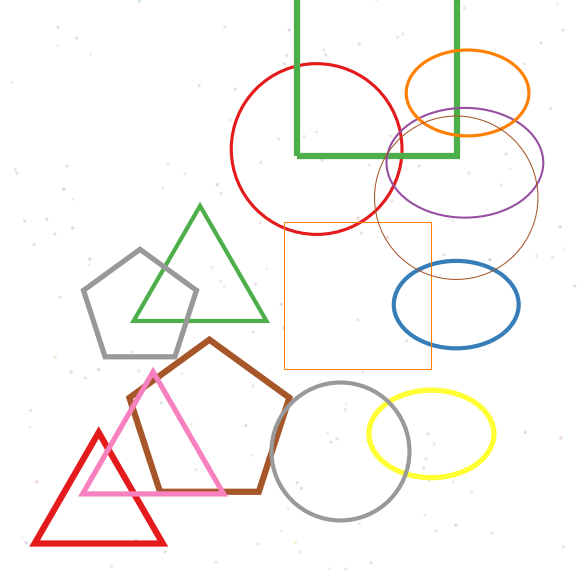[{"shape": "circle", "thickness": 1.5, "radius": 0.74, "center": [0.548, 0.741]}, {"shape": "triangle", "thickness": 3, "radius": 0.64, "center": [0.171, 0.122]}, {"shape": "oval", "thickness": 2, "radius": 0.54, "center": [0.79, 0.472]}, {"shape": "square", "thickness": 3, "radius": 0.69, "center": [0.653, 0.867]}, {"shape": "triangle", "thickness": 2, "radius": 0.66, "center": [0.346, 0.51]}, {"shape": "oval", "thickness": 1, "radius": 0.68, "center": [0.805, 0.717]}, {"shape": "oval", "thickness": 1.5, "radius": 0.53, "center": [0.81, 0.838]}, {"shape": "square", "thickness": 0.5, "radius": 0.64, "center": [0.619, 0.488]}, {"shape": "oval", "thickness": 2.5, "radius": 0.54, "center": [0.747, 0.248]}, {"shape": "pentagon", "thickness": 3, "radius": 0.73, "center": [0.363, 0.265]}, {"shape": "circle", "thickness": 0.5, "radius": 0.71, "center": [0.79, 0.657]}, {"shape": "triangle", "thickness": 2.5, "radius": 0.7, "center": [0.265, 0.214]}, {"shape": "pentagon", "thickness": 2.5, "radius": 0.51, "center": [0.242, 0.465]}, {"shape": "circle", "thickness": 2, "radius": 0.6, "center": [0.59, 0.217]}]